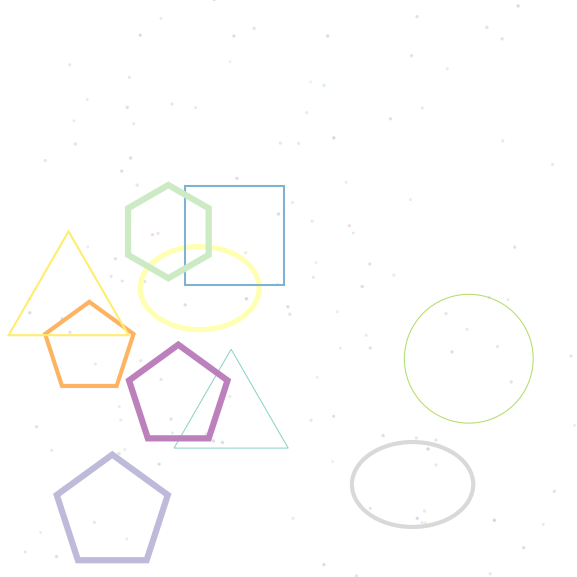[{"shape": "triangle", "thickness": 0.5, "radius": 0.57, "center": [0.4, 0.28]}, {"shape": "oval", "thickness": 2.5, "radius": 0.51, "center": [0.346, 0.5]}, {"shape": "pentagon", "thickness": 3, "radius": 0.51, "center": [0.194, 0.111]}, {"shape": "square", "thickness": 1, "radius": 0.43, "center": [0.407, 0.591]}, {"shape": "pentagon", "thickness": 2, "radius": 0.4, "center": [0.155, 0.396]}, {"shape": "circle", "thickness": 0.5, "radius": 0.56, "center": [0.812, 0.378]}, {"shape": "oval", "thickness": 2, "radius": 0.53, "center": [0.714, 0.16]}, {"shape": "pentagon", "thickness": 3, "radius": 0.45, "center": [0.309, 0.313]}, {"shape": "hexagon", "thickness": 3, "radius": 0.4, "center": [0.292, 0.598]}, {"shape": "triangle", "thickness": 1, "radius": 0.6, "center": [0.119, 0.479]}]